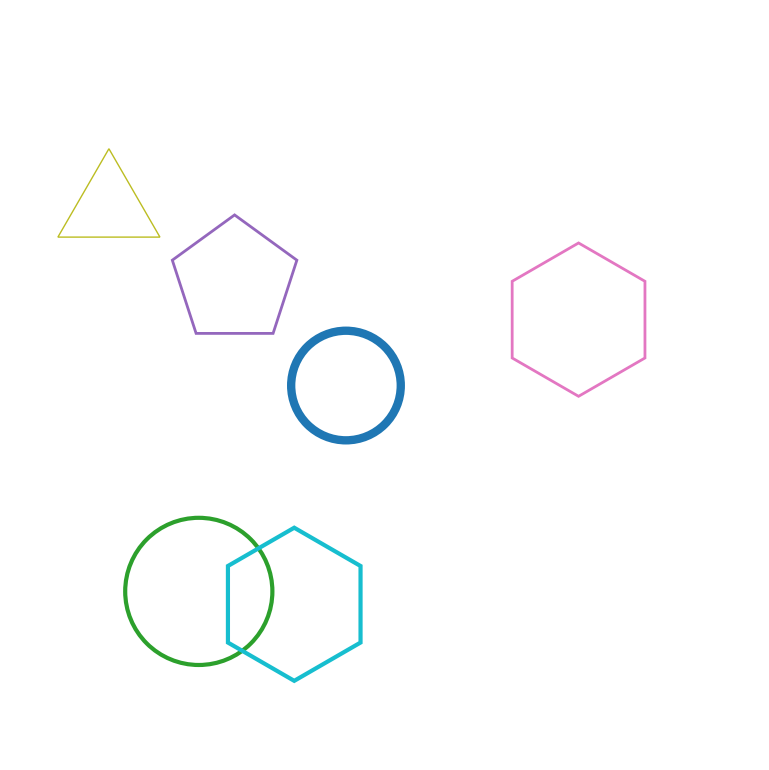[{"shape": "circle", "thickness": 3, "radius": 0.36, "center": [0.449, 0.499]}, {"shape": "circle", "thickness": 1.5, "radius": 0.48, "center": [0.258, 0.232]}, {"shape": "pentagon", "thickness": 1, "radius": 0.43, "center": [0.305, 0.636]}, {"shape": "hexagon", "thickness": 1, "radius": 0.5, "center": [0.751, 0.585]}, {"shape": "triangle", "thickness": 0.5, "radius": 0.38, "center": [0.141, 0.73]}, {"shape": "hexagon", "thickness": 1.5, "radius": 0.5, "center": [0.382, 0.215]}]